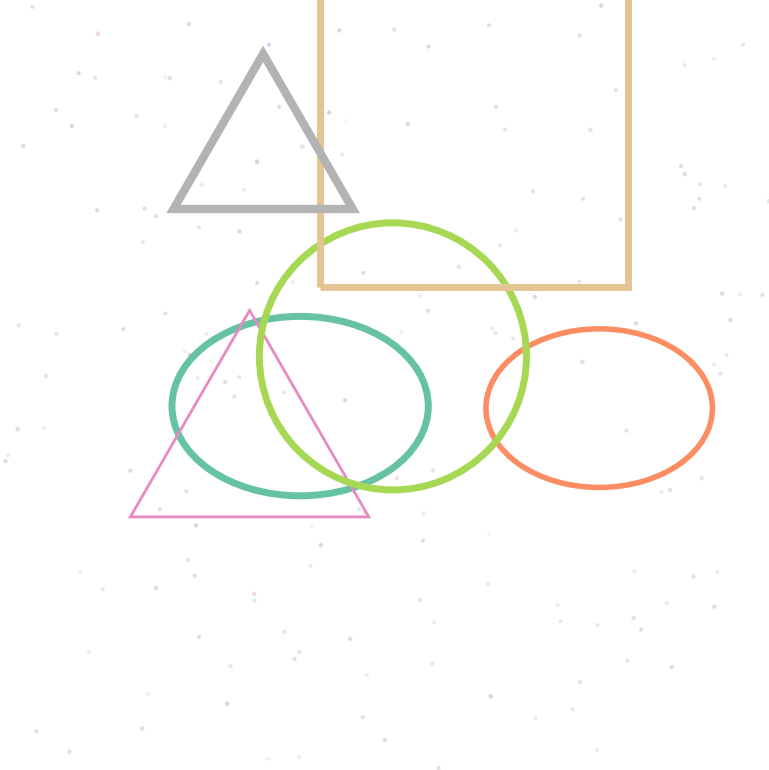[{"shape": "oval", "thickness": 2.5, "radius": 0.83, "center": [0.39, 0.473]}, {"shape": "oval", "thickness": 2, "radius": 0.74, "center": [0.778, 0.47]}, {"shape": "triangle", "thickness": 1, "radius": 0.89, "center": [0.324, 0.418]}, {"shape": "circle", "thickness": 2.5, "radius": 0.87, "center": [0.51, 0.537]}, {"shape": "square", "thickness": 2.5, "radius": 1.0, "center": [0.615, 0.827]}, {"shape": "triangle", "thickness": 3, "radius": 0.67, "center": [0.342, 0.796]}]